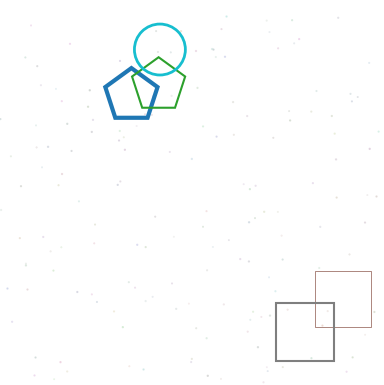[{"shape": "pentagon", "thickness": 3, "radius": 0.36, "center": [0.341, 0.752]}, {"shape": "pentagon", "thickness": 1.5, "radius": 0.36, "center": [0.412, 0.779]}, {"shape": "square", "thickness": 0.5, "radius": 0.36, "center": [0.891, 0.223]}, {"shape": "square", "thickness": 1.5, "radius": 0.38, "center": [0.791, 0.137]}, {"shape": "circle", "thickness": 2, "radius": 0.33, "center": [0.415, 0.871]}]